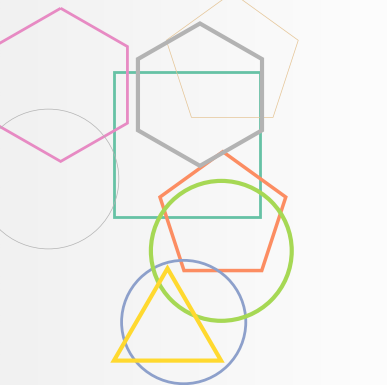[{"shape": "square", "thickness": 2, "radius": 0.94, "center": [0.483, 0.625]}, {"shape": "pentagon", "thickness": 2.5, "radius": 0.85, "center": [0.575, 0.435]}, {"shape": "circle", "thickness": 2, "radius": 0.8, "center": [0.474, 0.163]}, {"shape": "hexagon", "thickness": 2, "radius": 0.99, "center": [0.157, 0.78]}, {"shape": "circle", "thickness": 3, "radius": 0.91, "center": [0.571, 0.348]}, {"shape": "triangle", "thickness": 3, "radius": 0.8, "center": [0.432, 0.143]}, {"shape": "pentagon", "thickness": 0.5, "radius": 0.9, "center": [0.599, 0.84]}, {"shape": "hexagon", "thickness": 3, "radius": 0.92, "center": [0.516, 0.754]}, {"shape": "circle", "thickness": 0.5, "radius": 0.91, "center": [0.125, 0.535]}]